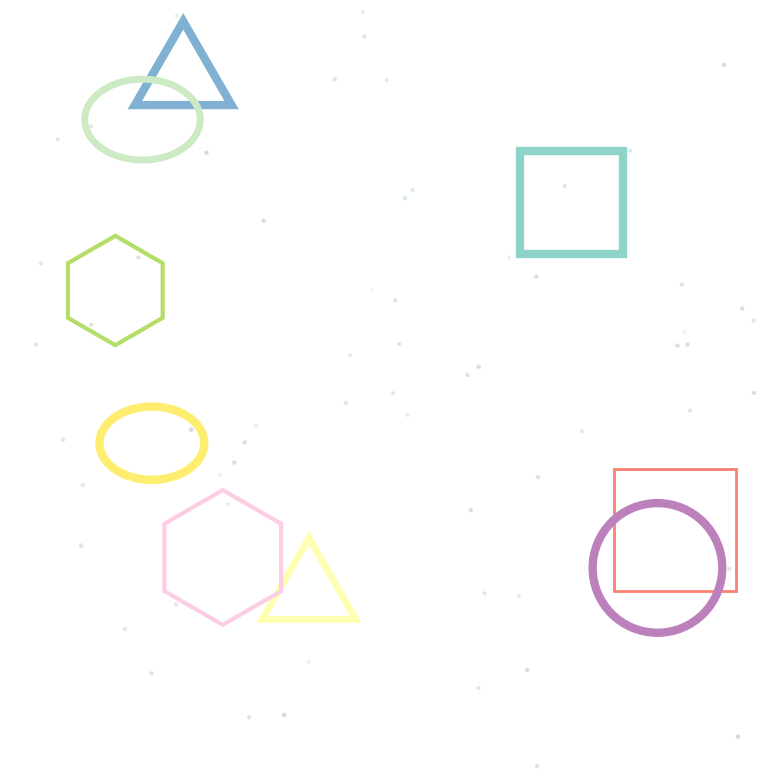[{"shape": "square", "thickness": 3, "radius": 0.33, "center": [0.743, 0.737]}, {"shape": "triangle", "thickness": 2.5, "radius": 0.35, "center": [0.401, 0.231]}, {"shape": "square", "thickness": 1, "radius": 0.39, "center": [0.876, 0.312]}, {"shape": "triangle", "thickness": 3, "radius": 0.36, "center": [0.238, 0.9]}, {"shape": "hexagon", "thickness": 1.5, "radius": 0.36, "center": [0.15, 0.623]}, {"shape": "hexagon", "thickness": 1.5, "radius": 0.44, "center": [0.289, 0.276]}, {"shape": "circle", "thickness": 3, "radius": 0.42, "center": [0.854, 0.262]}, {"shape": "oval", "thickness": 2.5, "radius": 0.38, "center": [0.185, 0.845]}, {"shape": "oval", "thickness": 3, "radius": 0.34, "center": [0.197, 0.424]}]